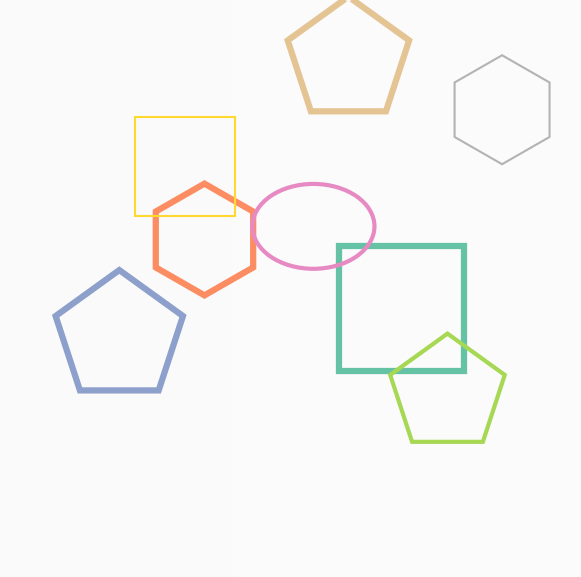[{"shape": "square", "thickness": 3, "radius": 0.54, "center": [0.691, 0.465]}, {"shape": "hexagon", "thickness": 3, "radius": 0.48, "center": [0.352, 0.584]}, {"shape": "pentagon", "thickness": 3, "radius": 0.58, "center": [0.205, 0.416]}, {"shape": "oval", "thickness": 2, "radius": 0.52, "center": [0.539, 0.607]}, {"shape": "pentagon", "thickness": 2, "radius": 0.52, "center": [0.77, 0.318]}, {"shape": "square", "thickness": 1, "radius": 0.43, "center": [0.318, 0.711]}, {"shape": "pentagon", "thickness": 3, "radius": 0.55, "center": [0.599, 0.895]}, {"shape": "hexagon", "thickness": 1, "radius": 0.47, "center": [0.864, 0.809]}]